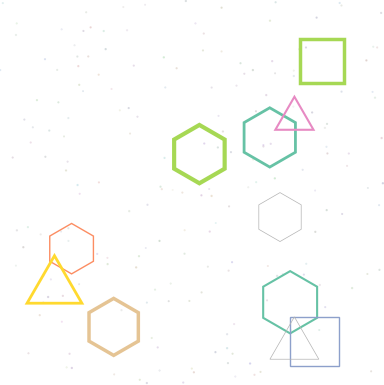[{"shape": "hexagon", "thickness": 1.5, "radius": 0.4, "center": [0.754, 0.215]}, {"shape": "hexagon", "thickness": 2, "radius": 0.38, "center": [0.701, 0.643]}, {"shape": "hexagon", "thickness": 1, "radius": 0.33, "center": [0.186, 0.354]}, {"shape": "square", "thickness": 1, "radius": 0.32, "center": [0.818, 0.113]}, {"shape": "triangle", "thickness": 1.5, "radius": 0.29, "center": [0.765, 0.692]}, {"shape": "hexagon", "thickness": 3, "radius": 0.38, "center": [0.518, 0.6]}, {"shape": "square", "thickness": 2.5, "radius": 0.29, "center": [0.837, 0.841]}, {"shape": "triangle", "thickness": 2, "radius": 0.41, "center": [0.141, 0.254]}, {"shape": "hexagon", "thickness": 2.5, "radius": 0.37, "center": [0.295, 0.151]}, {"shape": "hexagon", "thickness": 0.5, "radius": 0.32, "center": [0.727, 0.436]}, {"shape": "triangle", "thickness": 0.5, "radius": 0.37, "center": [0.765, 0.104]}]